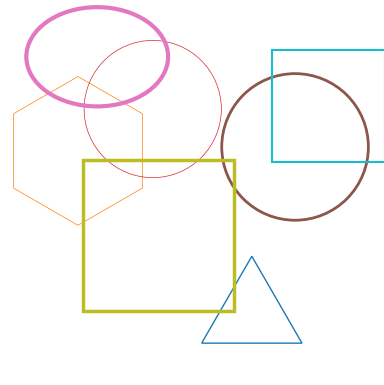[{"shape": "triangle", "thickness": 1, "radius": 0.75, "center": [0.654, 0.184]}, {"shape": "hexagon", "thickness": 0.5, "radius": 0.97, "center": [0.203, 0.608]}, {"shape": "circle", "thickness": 0.5, "radius": 0.89, "center": [0.397, 0.717]}, {"shape": "circle", "thickness": 2, "radius": 0.95, "center": [0.766, 0.618]}, {"shape": "oval", "thickness": 3, "radius": 0.92, "center": [0.253, 0.853]}, {"shape": "square", "thickness": 2.5, "radius": 0.98, "center": [0.411, 0.388]}, {"shape": "square", "thickness": 1.5, "radius": 0.73, "center": [0.854, 0.724]}]